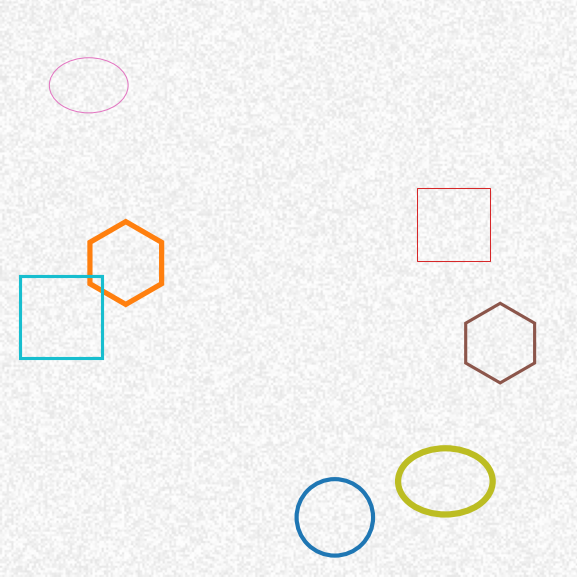[{"shape": "circle", "thickness": 2, "radius": 0.33, "center": [0.58, 0.103]}, {"shape": "hexagon", "thickness": 2.5, "radius": 0.36, "center": [0.218, 0.544]}, {"shape": "square", "thickness": 0.5, "radius": 0.32, "center": [0.785, 0.61]}, {"shape": "hexagon", "thickness": 1.5, "radius": 0.34, "center": [0.866, 0.405]}, {"shape": "oval", "thickness": 0.5, "radius": 0.34, "center": [0.154, 0.851]}, {"shape": "oval", "thickness": 3, "radius": 0.41, "center": [0.771, 0.166]}, {"shape": "square", "thickness": 1.5, "radius": 0.36, "center": [0.106, 0.45]}]